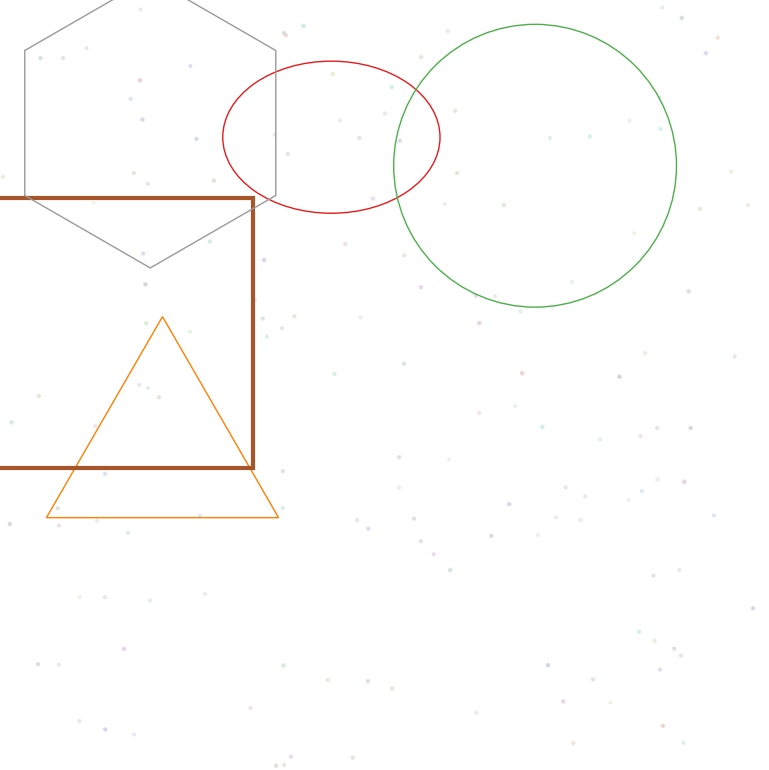[{"shape": "oval", "thickness": 0.5, "radius": 0.71, "center": [0.43, 0.822]}, {"shape": "circle", "thickness": 0.5, "radius": 0.92, "center": [0.695, 0.785]}, {"shape": "triangle", "thickness": 0.5, "radius": 0.87, "center": [0.211, 0.415]}, {"shape": "square", "thickness": 1.5, "radius": 0.88, "center": [0.153, 0.568]}, {"shape": "hexagon", "thickness": 0.5, "radius": 0.94, "center": [0.195, 0.84]}]